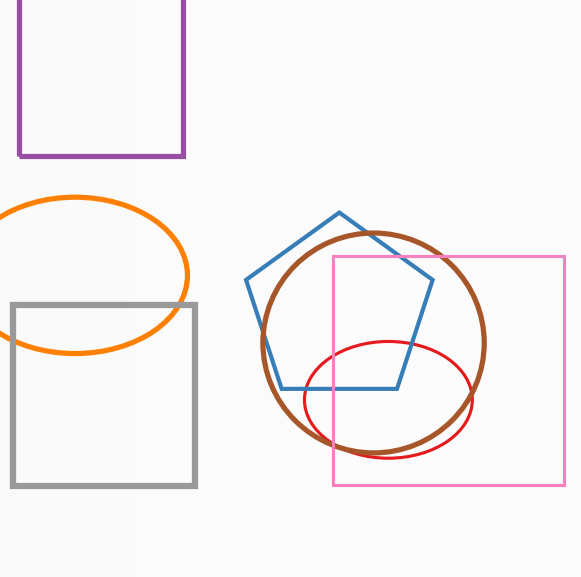[{"shape": "oval", "thickness": 1.5, "radius": 0.72, "center": [0.668, 0.307]}, {"shape": "pentagon", "thickness": 2, "radius": 0.84, "center": [0.584, 0.462]}, {"shape": "square", "thickness": 2.5, "radius": 0.71, "center": [0.174, 0.871]}, {"shape": "oval", "thickness": 2.5, "radius": 0.97, "center": [0.129, 0.522]}, {"shape": "circle", "thickness": 2.5, "radius": 0.95, "center": [0.643, 0.405]}, {"shape": "square", "thickness": 1.5, "radius": 0.99, "center": [0.771, 0.357]}, {"shape": "square", "thickness": 3, "radius": 0.78, "center": [0.179, 0.314]}]